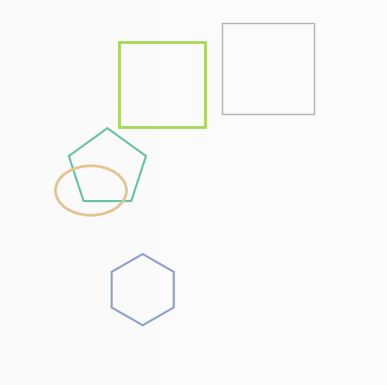[{"shape": "pentagon", "thickness": 1.5, "radius": 0.52, "center": [0.277, 0.562]}, {"shape": "hexagon", "thickness": 1.5, "radius": 0.46, "center": [0.368, 0.248]}, {"shape": "square", "thickness": 2, "radius": 0.55, "center": [0.418, 0.781]}, {"shape": "oval", "thickness": 2, "radius": 0.46, "center": [0.235, 0.505]}, {"shape": "square", "thickness": 1, "radius": 0.59, "center": [0.691, 0.823]}]